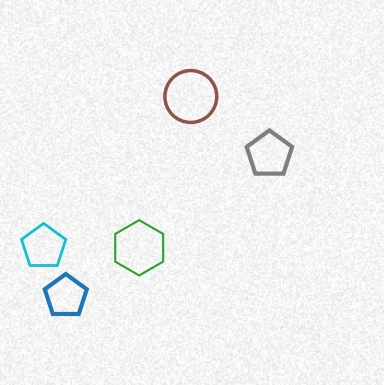[{"shape": "pentagon", "thickness": 3, "radius": 0.29, "center": [0.171, 0.231]}, {"shape": "hexagon", "thickness": 1.5, "radius": 0.36, "center": [0.362, 0.356]}, {"shape": "circle", "thickness": 2.5, "radius": 0.34, "center": [0.496, 0.749]}, {"shape": "pentagon", "thickness": 3, "radius": 0.31, "center": [0.7, 0.599]}, {"shape": "pentagon", "thickness": 2, "radius": 0.3, "center": [0.113, 0.359]}]